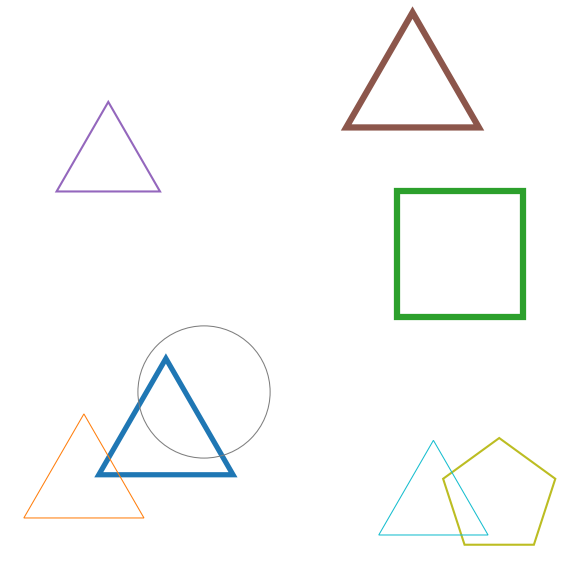[{"shape": "triangle", "thickness": 2.5, "radius": 0.67, "center": [0.287, 0.244]}, {"shape": "triangle", "thickness": 0.5, "radius": 0.6, "center": [0.145, 0.162]}, {"shape": "square", "thickness": 3, "radius": 0.55, "center": [0.796, 0.559]}, {"shape": "triangle", "thickness": 1, "radius": 0.52, "center": [0.188, 0.719]}, {"shape": "triangle", "thickness": 3, "radius": 0.66, "center": [0.714, 0.845]}, {"shape": "circle", "thickness": 0.5, "radius": 0.57, "center": [0.353, 0.32]}, {"shape": "pentagon", "thickness": 1, "radius": 0.51, "center": [0.864, 0.139]}, {"shape": "triangle", "thickness": 0.5, "radius": 0.55, "center": [0.75, 0.127]}]